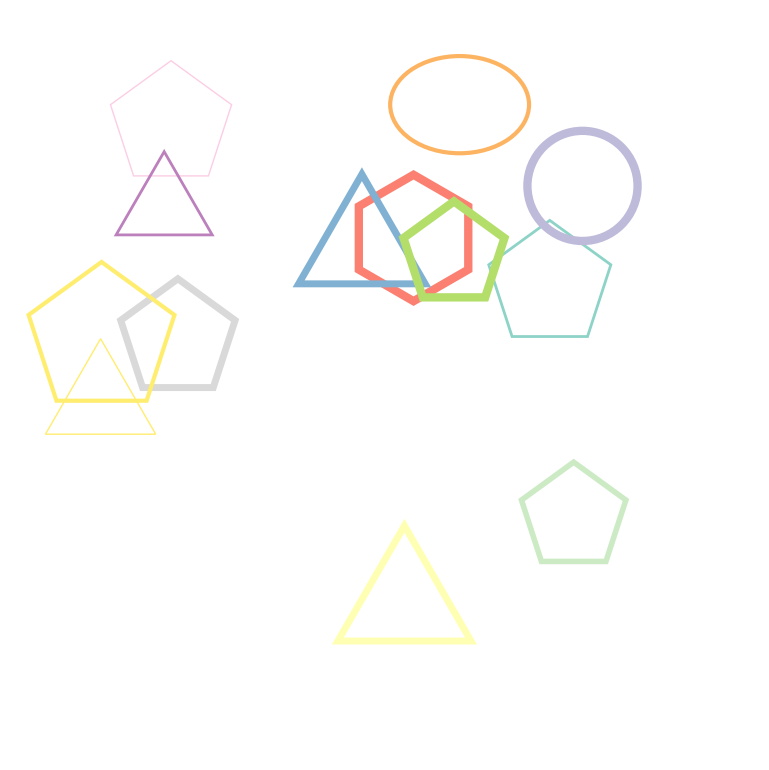[{"shape": "pentagon", "thickness": 1, "radius": 0.42, "center": [0.714, 0.63]}, {"shape": "triangle", "thickness": 2.5, "radius": 0.5, "center": [0.525, 0.217]}, {"shape": "circle", "thickness": 3, "radius": 0.36, "center": [0.756, 0.759]}, {"shape": "hexagon", "thickness": 3, "radius": 0.41, "center": [0.537, 0.691]}, {"shape": "triangle", "thickness": 2.5, "radius": 0.47, "center": [0.47, 0.679]}, {"shape": "oval", "thickness": 1.5, "radius": 0.45, "center": [0.597, 0.864]}, {"shape": "pentagon", "thickness": 3, "radius": 0.34, "center": [0.59, 0.67]}, {"shape": "pentagon", "thickness": 0.5, "radius": 0.41, "center": [0.222, 0.838]}, {"shape": "pentagon", "thickness": 2.5, "radius": 0.39, "center": [0.231, 0.56]}, {"shape": "triangle", "thickness": 1, "radius": 0.36, "center": [0.213, 0.731]}, {"shape": "pentagon", "thickness": 2, "radius": 0.36, "center": [0.745, 0.329]}, {"shape": "triangle", "thickness": 0.5, "radius": 0.41, "center": [0.131, 0.477]}, {"shape": "pentagon", "thickness": 1.5, "radius": 0.5, "center": [0.132, 0.56]}]